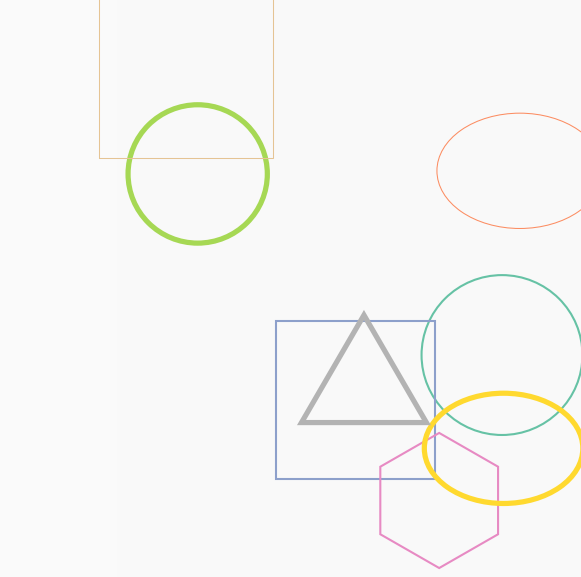[{"shape": "circle", "thickness": 1, "radius": 0.69, "center": [0.864, 0.384]}, {"shape": "oval", "thickness": 0.5, "radius": 0.71, "center": [0.894, 0.703]}, {"shape": "square", "thickness": 1, "radius": 0.68, "center": [0.611, 0.307]}, {"shape": "hexagon", "thickness": 1, "radius": 0.58, "center": [0.756, 0.132]}, {"shape": "circle", "thickness": 2.5, "radius": 0.6, "center": [0.34, 0.698]}, {"shape": "oval", "thickness": 2.5, "radius": 0.68, "center": [0.866, 0.223]}, {"shape": "square", "thickness": 0.5, "radius": 0.75, "center": [0.32, 0.875]}, {"shape": "triangle", "thickness": 2.5, "radius": 0.62, "center": [0.626, 0.329]}]